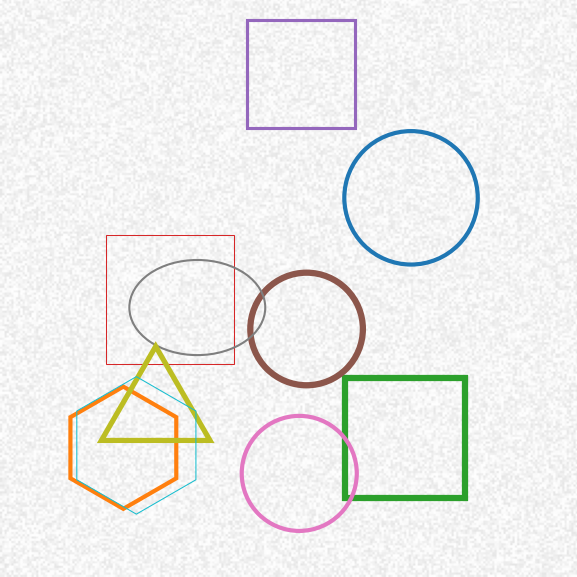[{"shape": "circle", "thickness": 2, "radius": 0.58, "center": [0.712, 0.657]}, {"shape": "hexagon", "thickness": 2, "radius": 0.53, "center": [0.214, 0.224]}, {"shape": "square", "thickness": 3, "radius": 0.52, "center": [0.701, 0.241]}, {"shape": "square", "thickness": 0.5, "radius": 0.55, "center": [0.294, 0.481]}, {"shape": "square", "thickness": 1.5, "radius": 0.47, "center": [0.522, 0.871]}, {"shape": "circle", "thickness": 3, "radius": 0.49, "center": [0.531, 0.429]}, {"shape": "circle", "thickness": 2, "radius": 0.5, "center": [0.518, 0.179]}, {"shape": "oval", "thickness": 1, "radius": 0.59, "center": [0.342, 0.467]}, {"shape": "triangle", "thickness": 2.5, "radius": 0.54, "center": [0.27, 0.291]}, {"shape": "hexagon", "thickness": 0.5, "radius": 0.6, "center": [0.236, 0.228]}]